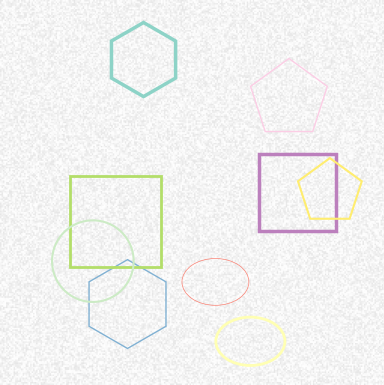[{"shape": "hexagon", "thickness": 2.5, "radius": 0.48, "center": [0.373, 0.845]}, {"shape": "oval", "thickness": 2, "radius": 0.45, "center": [0.65, 0.113]}, {"shape": "oval", "thickness": 0.5, "radius": 0.43, "center": [0.56, 0.268]}, {"shape": "hexagon", "thickness": 1, "radius": 0.58, "center": [0.331, 0.21]}, {"shape": "square", "thickness": 2, "radius": 0.59, "center": [0.301, 0.423]}, {"shape": "pentagon", "thickness": 1, "radius": 0.52, "center": [0.75, 0.743]}, {"shape": "square", "thickness": 2.5, "radius": 0.5, "center": [0.773, 0.5]}, {"shape": "circle", "thickness": 1.5, "radius": 0.53, "center": [0.241, 0.322]}, {"shape": "pentagon", "thickness": 1.5, "radius": 0.44, "center": [0.857, 0.502]}]